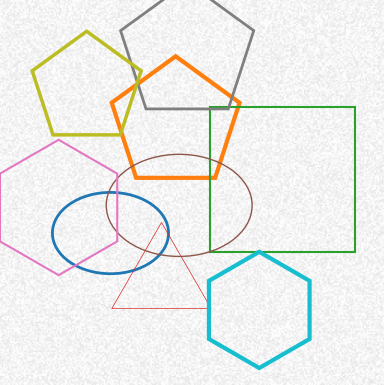[{"shape": "oval", "thickness": 2, "radius": 0.75, "center": [0.287, 0.395]}, {"shape": "pentagon", "thickness": 3, "radius": 0.87, "center": [0.456, 0.679]}, {"shape": "square", "thickness": 1.5, "radius": 0.94, "center": [0.734, 0.534]}, {"shape": "triangle", "thickness": 0.5, "radius": 0.75, "center": [0.419, 0.273]}, {"shape": "oval", "thickness": 1, "radius": 0.95, "center": [0.465, 0.467]}, {"shape": "hexagon", "thickness": 1.5, "radius": 0.88, "center": [0.152, 0.461]}, {"shape": "pentagon", "thickness": 2, "radius": 0.91, "center": [0.486, 0.864]}, {"shape": "pentagon", "thickness": 2.5, "radius": 0.74, "center": [0.225, 0.77]}, {"shape": "hexagon", "thickness": 3, "radius": 0.75, "center": [0.673, 0.195]}]